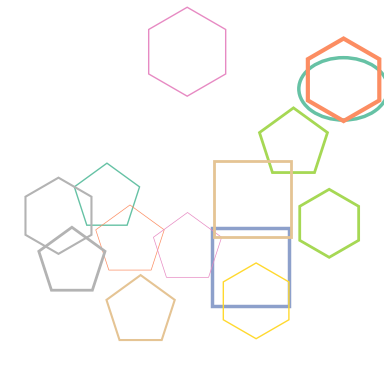[{"shape": "pentagon", "thickness": 1, "radius": 0.45, "center": [0.278, 0.487]}, {"shape": "oval", "thickness": 2.5, "radius": 0.58, "center": [0.892, 0.769]}, {"shape": "pentagon", "thickness": 0.5, "radius": 0.47, "center": [0.338, 0.374]}, {"shape": "hexagon", "thickness": 3, "radius": 0.54, "center": [0.892, 0.793]}, {"shape": "square", "thickness": 2.5, "radius": 0.5, "center": [0.651, 0.306]}, {"shape": "hexagon", "thickness": 1, "radius": 0.58, "center": [0.486, 0.866]}, {"shape": "pentagon", "thickness": 0.5, "radius": 0.47, "center": [0.487, 0.355]}, {"shape": "hexagon", "thickness": 2, "radius": 0.44, "center": [0.855, 0.42]}, {"shape": "pentagon", "thickness": 2, "radius": 0.46, "center": [0.762, 0.627]}, {"shape": "hexagon", "thickness": 1, "radius": 0.49, "center": [0.665, 0.219]}, {"shape": "pentagon", "thickness": 1.5, "radius": 0.47, "center": [0.365, 0.192]}, {"shape": "square", "thickness": 2, "radius": 0.49, "center": [0.656, 0.482]}, {"shape": "pentagon", "thickness": 2, "radius": 0.45, "center": [0.187, 0.319]}, {"shape": "hexagon", "thickness": 1.5, "radius": 0.49, "center": [0.152, 0.44]}]